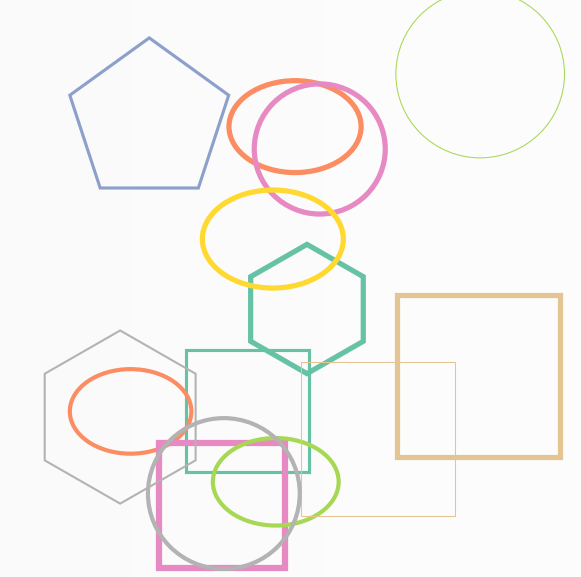[{"shape": "square", "thickness": 1.5, "radius": 0.53, "center": [0.426, 0.287]}, {"shape": "hexagon", "thickness": 2.5, "radius": 0.56, "center": [0.528, 0.464]}, {"shape": "oval", "thickness": 2.5, "radius": 0.57, "center": [0.508, 0.78]}, {"shape": "oval", "thickness": 2, "radius": 0.52, "center": [0.225, 0.287]}, {"shape": "pentagon", "thickness": 1.5, "radius": 0.72, "center": [0.257, 0.79]}, {"shape": "circle", "thickness": 2.5, "radius": 0.56, "center": [0.55, 0.741]}, {"shape": "square", "thickness": 3, "radius": 0.54, "center": [0.382, 0.124]}, {"shape": "circle", "thickness": 0.5, "radius": 0.73, "center": [0.826, 0.871]}, {"shape": "oval", "thickness": 2, "radius": 0.54, "center": [0.474, 0.165]}, {"shape": "oval", "thickness": 2.5, "radius": 0.61, "center": [0.469, 0.585]}, {"shape": "square", "thickness": 2.5, "radius": 0.7, "center": [0.824, 0.348]}, {"shape": "square", "thickness": 0.5, "radius": 0.66, "center": [0.65, 0.239]}, {"shape": "hexagon", "thickness": 1, "radius": 0.75, "center": [0.207, 0.277]}, {"shape": "circle", "thickness": 2, "radius": 0.65, "center": [0.385, 0.145]}]